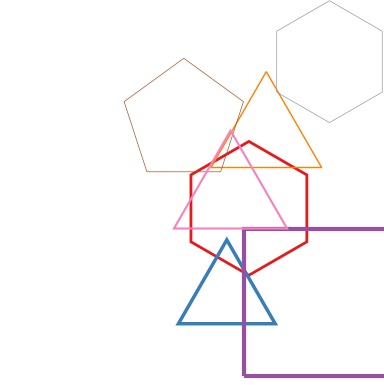[{"shape": "hexagon", "thickness": 2, "radius": 0.87, "center": [0.646, 0.459]}, {"shape": "triangle", "thickness": 2.5, "radius": 0.73, "center": [0.589, 0.232]}, {"shape": "square", "thickness": 3, "radius": 0.96, "center": [0.825, 0.214]}, {"shape": "triangle", "thickness": 1, "radius": 0.83, "center": [0.692, 0.648]}, {"shape": "pentagon", "thickness": 0.5, "radius": 0.81, "center": [0.477, 0.686]}, {"shape": "triangle", "thickness": 1.5, "radius": 0.85, "center": [0.599, 0.491]}, {"shape": "hexagon", "thickness": 0.5, "radius": 0.79, "center": [0.856, 0.84]}]